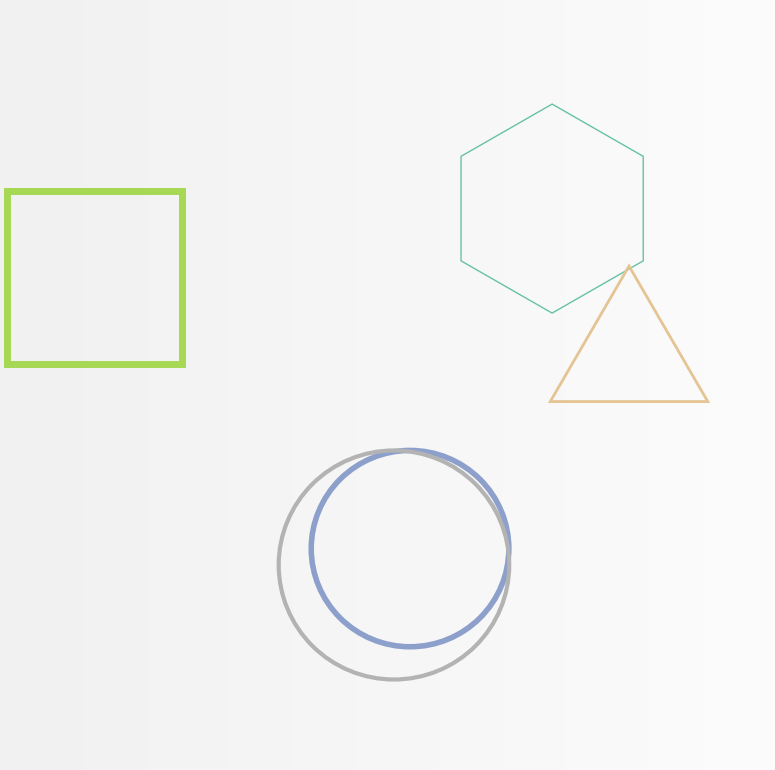[{"shape": "hexagon", "thickness": 0.5, "radius": 0.68, "center": [0.712, 0.729]}, {"shape": "circle", "thickness": 2, "radius": 0.64, "center": [0.529, 0.288]}, {"shape": "square", "thickness": 2.5, "radius": 0.56, "center": [0.122, 0.639]}, {"shape": "triangle", "thickness": 1, "radius": 0.59, "center": [0.812, 0.537]}, {"shape": "circle", "thickness": 1.5, "radius": 0.74, "center": [0.508, 0.266]}]